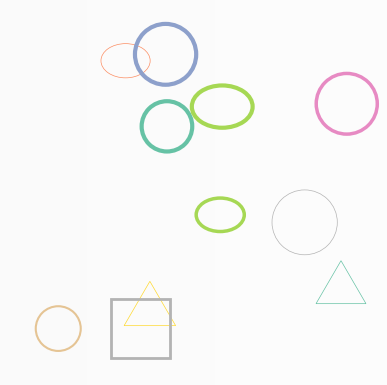[{"shape": "circle", "thickness": 3, "radius": 0.33, "center": [0.431, 0.672]}, {"shape": "triangle", "thickness": 0.5, "radius": 0.37, "center": [0.88, 0.248]}, {"shape": "oval", "thickness": 0.5, "radius": 0.32, "center": [0.324, 0.842]}, {"shape": "circle", "thickness": 3, "radius": 0.4, "center": [0.427, 0.859]}, {"shape": "circle", "thickness": 2.5, "radius": 0.39, "center": [0.895, 0.73]}, {"shape": "oval", "thickness": 3, "radius": 0.39, "center": [0.573, 0.723]}, {"shape": "oval", "thickness": 2.5, "radius": 0.31, "center": [0.568, 0.442]}, {"shape": "triangle", "thickness": 0.5, "radius": 0.38, "center": [0.387, 0.193]}, {"shape": "circle", "thickness": 1.5, "radius": 0.29, "center": [0.15, 0.147]}, {"shape": "circle", "thickness": 0.5, "radius": 0.42, "center": [0.786, 0.422]}, {"shape": "square", "thickness": 2, "radius": 0.38, "center": [0.362, 0.147]}]